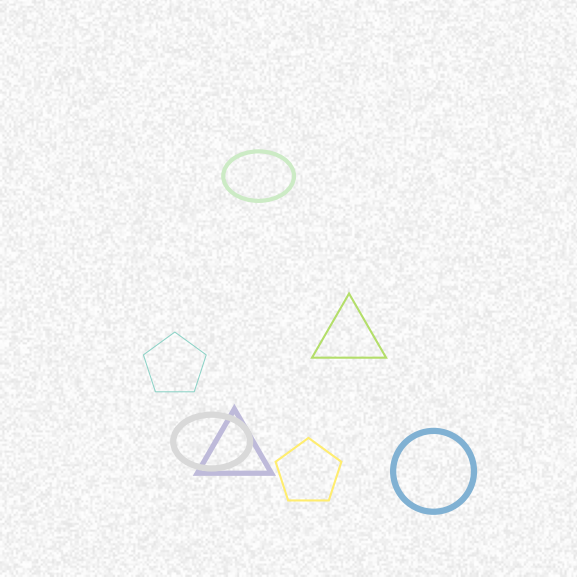[{"shape": "pentagon", "thickness": 0.5, "radius": 0.29, "center": [0.303, 0.367]}, {"shape": "triangle", "thickness": 2.5, "radius": 0.37, "center": [0.406, 0.217]}, {"shape": "circle", "thickness": 3, "radius": 0.35, "center": [0.751, 0.183]}, {"shape": "triangle", "thickness": 1, "radius": 0.37, "center": [0.604, 0.417]}, {"shape": "oval", "thickness": 3, "radius": 0.33, "center": [0.367, 0.235]}, {"shape": "oval", "thickness": 2, "radius": 0.31, "center": [0.448, 0.694]}, {"shape": "pentagon", "thickness": 1, "radius": 0.3, "center": [0.534, 0.181]}]